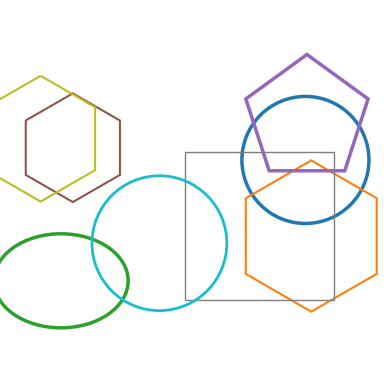[{"shape": "circle", "thickness": 2.5, "radius": 0.82, "center": [0.793, 0.585]}, {"shape": "hexagon", "thickness": 1.5, "radius": 0.98, "center": [0.808, 0.387]}, {"shape": "oval", "thickness": 2.5, "radius": 0.87, "center": [0.158, 0.271]}, {"shape": "pentagon", "thickness": 2.5, "radius": 0.83, "center": [0.797, 0.691]}, {"shape": "hexagon", "thickness": 1.5, "radius": 0.71, "center": [0.189, 0.616]}, {"shape": "square", "thickness": 1, "radius": 0.97, "center": [0.674, 0.413]}, {"shape": "hexagon", "thickness": 1.5, "radius": 0.82, "center": [0.105, 0.64]}, {"shape": "circle", "thickness": 2, "radius": 0.88, "center": [0.414, 0.368]}]